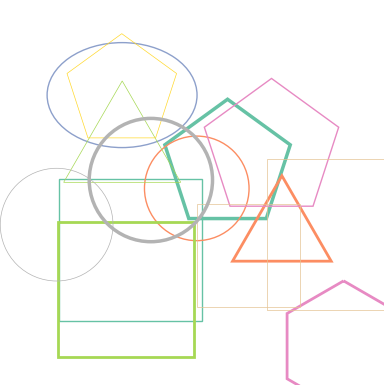[{"shape": "square", "thickness": 1, "radius": 0.93, "center": [0.339, 0.351]}, {"shape": "pentagon", "thickness": 2.5, "radius": 0.86, "center": [0.591, 0.571]}, {"shape": "circle", "thickness": 1, "radius": 0.68, "center": [0.511, 0.511]}, {"shape": "triangle", "thickness": 2, "radius": 0.74, "center": [0.732, 0.396]}, {"shape": "oval", "thickness": 1, "radius": 0.97, "center": [0.317, 0.753]}, {"shape": "hexagon", "thickness": 2, "radius": 0.85, "center": [0.892, 0.101]}, {"shape": "pentagon", "thickness": 1, "radius": 0.92, "center": [0.705, 0.613]}, {"shape": "triangle", "thickness": 0.5, "radius": 0.88, "center": [0.317, 0.614]}, {"shape": "square", "thickness": 2, "radius": 0.88, "center": [0.327, 0.249]}, {"shape": "pentagon", "thickness": 0.5, "radius": 0.75, "center": [0.316, 0.763]}, {"shape": "square", "thickness": 0.5, "radius": 0.67, "center": [0.646, 0.336]}, {"shape": "square", "thickness": 0.5, "radius": 0.98, "center": [0.889, 0.392]}, {"shape": "circle", "thickness": 2.5, "radius": 0.8, "center": [0.392, 0.532]}, {"shape": "circle", "thickness": 0.5, "radius": 0.73, "center": [0.147, 0.417]}]